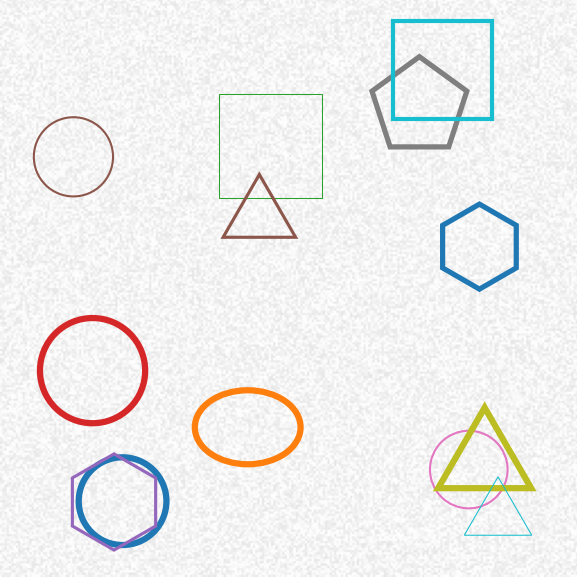[{"shape": "hexagon", "thickness": 2.5, "radius": 0.37, "center": [0.83, 0.572]}, {"shape": "circle", "thickness": 3, "radius": 0.38, "center": [0.212, 0.131]}, {"shape": "oval", "thickness": 3, "radius": 0.46, "center": [0.429, 0.259]}, {"shape": "square", "thickness": 0.5, "radius": 0.45, "center": [0.468, 0.746]}, {"shape": "circle", "thickness": 3, "radius": 0.46, "center": [0.16, 0.357]}, {"shape": "hexagon", "thickness": 1.5, "radius": 0.42, "center": [0.197, 0.13]}, {"shape": "triangle", "thickness": 1.5, "radius": 0.36, "center": [0.449, 0.625]}, {"shape": "circle", "thickness": 1, "radius": 0.34, "center": [0.127, 0.728]}, {"shape": "circle", "thickness": 1, "radius": 0.34, "center": [0.812, 0.186]}, {"shape": "pentagon", "thickness": 2.5, "radius": 0.43, "center": [0.726, 0.815]}, {"shape": "triangle", "thickness": 3, "radius": 0.47, "center": [0.839, 0.2]}, {"shape": "triangle", "thickness": 0.5, "radius": 0.34, "center": [0.862, 0.106]}, {"shape": "square", "thickness": 2, "radius": 0.43, "center": [0.767, 0.877]}]